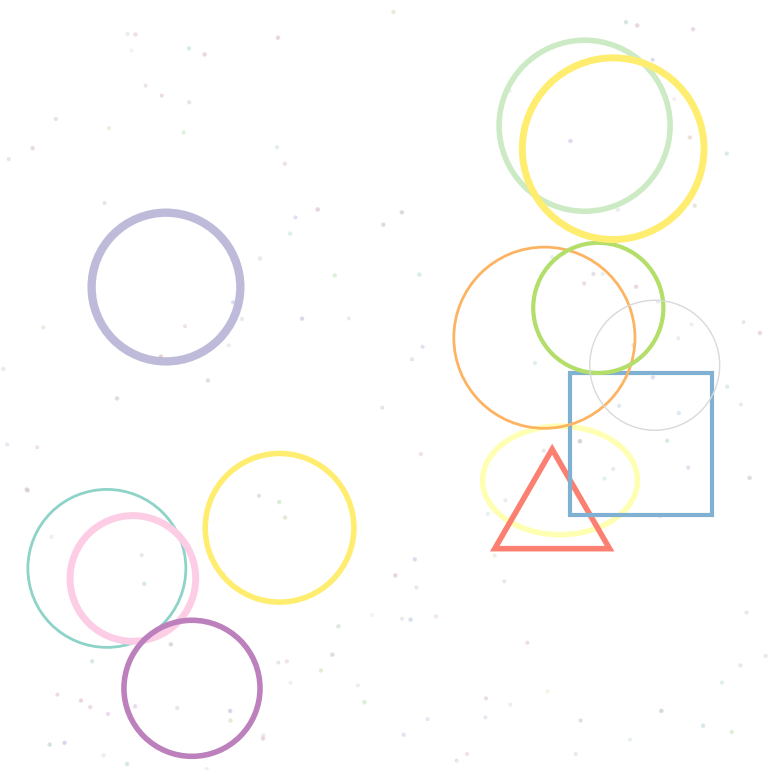[{"shape": "circle", "thickness": 1, "radius": 0.51, "center": [0.139, 0.262]}, {"shape": "oval", "thickness": 2, "radius": 0.5, "center": [0.727, 0.376]}, {"shape": "circle", "thickness": 3, "radius": 0.48, "center": [0.216, 0.627]}, {"shape": "triangle", "thickness": 2, "radius": 0.43, "center": [0.717, 0.33]}, {"shape": "square", "thickness": 1.5, "radius": 0.46, "center": [0.832, 0.424]}, {"shape": "circle", "thickness": 1, "radius": 0.59, "center": [0.707, 0.561]}, {"shape": "circle", "thickness": 1.5, "radius": 0.42, "center": [0.777, 0.6]}, {"shape": "circle", "thickness": 2.5, "radius": 0.41, "center": [0.173, 0.249]}, {"shape": "circle", "thickness": 0.5, "radius": 0.42, "center": [0.85, 0.526]}, {"shape": "circle", "thickness": 2, "radius": 0.44, "center": [0.249, 0.106]}, {"shape": "circle", "thickness": 2, "radius": 0.56, "center": [0.759, 0.837]}, {"shape": "circle", "thickness": 2, "radius": 0.48, "center": [0.363, 0.315]}, {"shape": "circle", "thickness": 2.5, "radius": 0.59, "center": [0.796, 0.807]}]